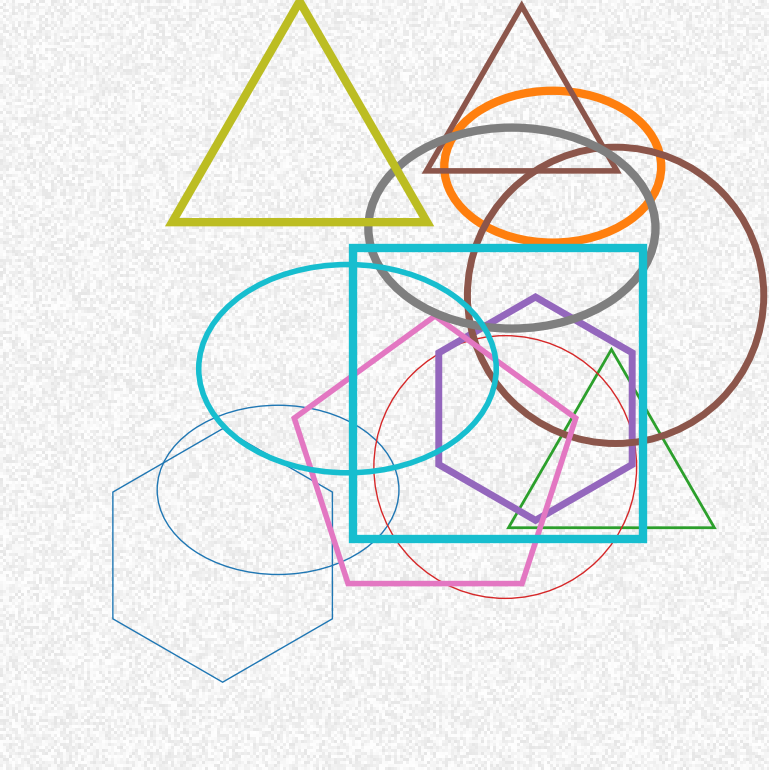[{"shape": "hexagon", "thickness": 0.5, "radius": 0.82, "center": [0.289, 0.279]}, {"shape": "oval", "thickness": 0.5, "radius": 0.78, "center": [0.361, 0.364]}, {"shape": "oval", "thickness": 3, "radius": 0.7, "center": [0.718, 0.784]}, {"shape": "triangle", "thickness": 1, "radius": 0.77, "center": [0.794, 0.392]}, {"shape": "circle", "thickness": 0.5, "radius": 0.85, "center": [0.656, 0.393]}, {"shape": "hexagon", "thickness": 2.5, "radius": 0.73, "center": [0.695, 0.469]}, {"shape": "triangle", "thickness": 2, "radius": 0.71, "center": [0.678, 0.849]}, {"shape": "circle", "thickness": 2.5, "radius": 0.96, "center": [0.799, 0.616]}, {"shape": "pentagon", "thickness": 2, "radius": 0.96, "center": [0.565, 0.398]}, {"shape": "oval", "thickness": 3, "radius": 0.93, "center": [0.665, 0.704]}, {"shape": "triangle", "thickness": 3, "radius": 0.96, "center": [0.389, 0.807]}, {"shape": "oval", "thickness": 2, "radius": 0.97, "center": [0.451, 0.521]}, {"shape": "square", "thickness": 3, "radius": 0.94, "center": [0.647, 0.489]}]